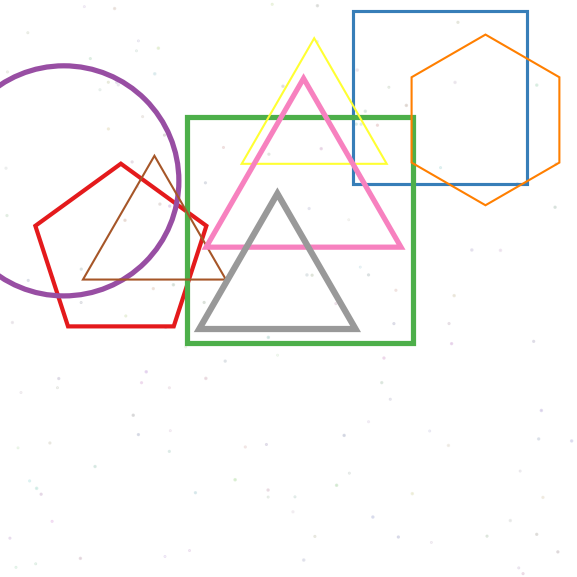[{"shape": "pentagon", "thickness": 2, "radius": 0.78, "center": [0.209, 0.56]}, {"shape": "square", "thickness": 1.5, "radius": 0.75, "center": [0.762, 0.83]}, {"shape": "square", "thickness": 2.5, "radius": 0.98, "center": [0.519, 0.601]}, {"shape": "circle", "thickness": 2.5, "radius": 1.0, "center": [0.111, 0.686]}, {"shape": "hexagon", "thickness": 1, "radius": 0.74, "center": [0.841, 0.791]}, {"shape": "triangle", "thickness": 1, "radius": 0.72, "center": [0.544, 0.788]}, {"shape": "triangle", "thickness": 1, "radius": 0.71, "center": [0.267, 0.586]}, {"shape": "triangle", "thickness": 2.5, "radius": 0.97, "center": [0.526, 0.669]}, {"shape": "triangle", "thickness": 3, "radius": 0.78, "center": [0.48, 0.508]}]